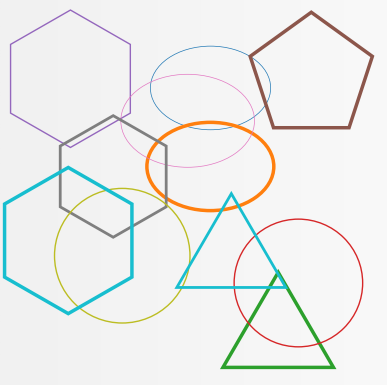[{"shape": "oval", "thickness": 0.5, "radius": 0.78, "center": [0.543, 0.772]}, {"shape": "oval", "thickness": 2.5, "radius": 0.82, "center": [0.543, 0.568]}, {"shape": "triangle", "thickness": 2.5, "radius": 0.82, "center": [0.718, 0.128]}, {"shape": "circle", "thickness": 1, "radius": 0.83, "center": [0.77, 0.265]}, {"shape": "hexagon", "thickness": 1, "radius": 0.89, "center": [0.182, 0.795]}, {"shape": "pentagon", "thickness": 2.5, "radius": 0.83, "center": [0.803, 0.802]}, {"shape": "oval", "thickness": 0.5, "radius": 0.86, "center": [0.484, 0.686]}, {"shape": "hexagon", "thickness": 2, "radius": 0.79, "center": [0.292, 0.542]}, {"shape": "circle", "thickness": 1, "radius": 0.87, "center": [0.315, 0.336]}, {"shape": "triangle", "thickness": 2, "radius": 0.81, "center": [0.597, 0.335]}, {"shape": "hexagon", "thickness": 2.5, "radius": 0.95, "center": [0.176, 0.375]}]